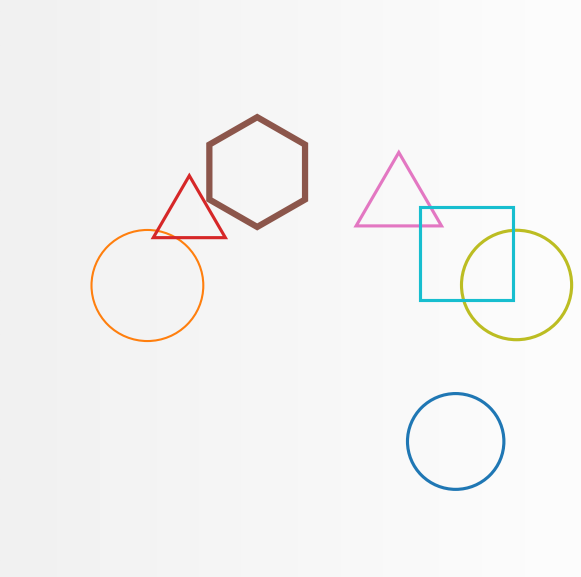[{"shape": "circle", "thickness": 1.5, "radius": 0.41, "center": [0.784, 0.235]}, {"shape": "circle", "thickness": 1, "radius": 0.48, "center": [0.254, 0.505]}, {"shape": "triangle", "thickness": 1.5, "radius": 0.36, "center": [0.326, 0.623]}, {"shape": "hexagon", "thickness": 3, "radius": 0.48, "center": [0.442, 0.701]}, {"shape": "triangle", "thickness": 1.5, "radius": 0.42, "center": [0.686, 0.65]}, {"shape": "circle", "thickness": 1.5, "radius": 0.47, "center": [0.889, 0.506]}, {"shape": "square", "thickness": 1.5, "radius": 0.4, "center": [0.803, 0.56]}]